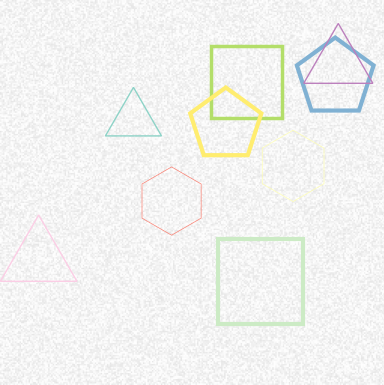[{"shape": "triangle", "thickness": 1, "radius": 0.42, "center": [0.347, 0.689]}, {"shape": "hexagon", "thickness": 0.5, "radius": 0.46, "center": [0.761, 0.569]}, {"shape": "hexagon", "thickness": 0.5, "radius": 0.44, "center": [0.446, 0.478]}, {"shape": "pentagon", "thickness": 3, "radius": 0.52, "center": [0.871, 0.798]}, {"shape": "square", "thickness": 2.5, "radius": 0.47, "center": [0.64, 0.786]}, {"shape": "triangle", "thickness": 1, "radius": 0.57, "center": [0.1, 0.327]}, {"shape": "triangle", "thickness": 1, "radius": 0.52, "center": [0.879, 0.835]}, {"shape": "square", "thickness": 3, "radius": 0.55, "center": [0.677, 0.268]}, {"shape": "pentagon", "thickness": 3, "radius": 0.49, "center": [0.586, 0.676]}]